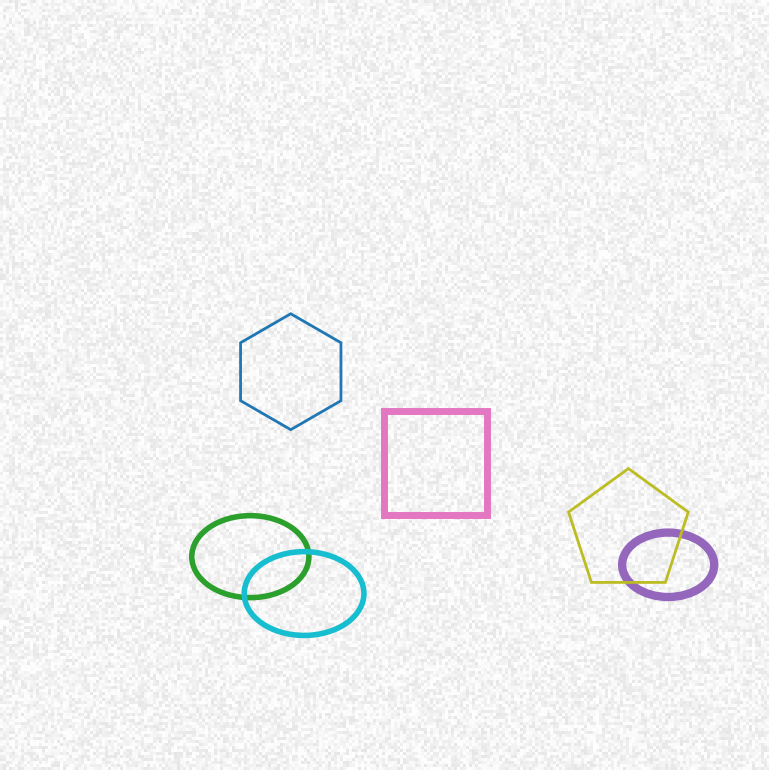[{"shape": "hexagon", "thickness": 1, "radius": 0.38, "center": [0.378, 0.517]}, {"shape": "oval", "thickness": 2, "radius": 0.38, "center": [0.325, 0.277]}, {"shape": "oval", "thickness": 3, "radius": 0.3, "center": [0.868, 0.267]}, {"shape": "square", "thickness": 2.5, "radius": 0.34, "center": [0.566, 0.399]}, {"shape": "pentagon", "thickness": 1, "radius": 0.41, "center": [0.816, 0.31]}, {"shape": "oval", "thickness": 2, "radius": 0.39, "center": [0.395, 0.229]}]